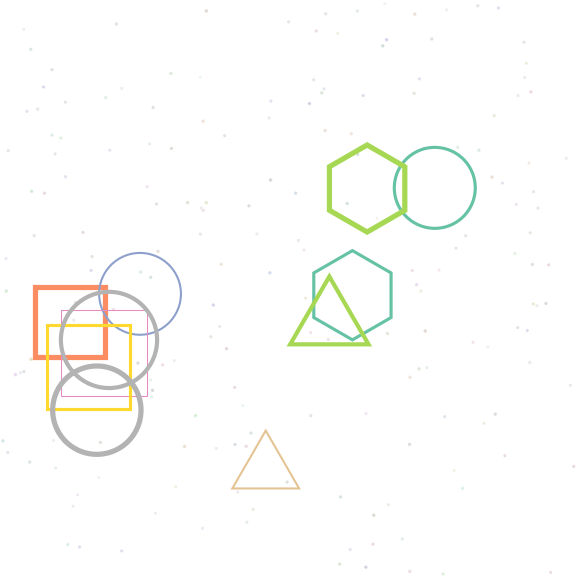[{"shape": "hexagon", "thickness": 1.5, "radius": 0.39, "center": [0.61, 0.488]}, {"shape": "circle", "thickness": 1.5, "radius": 0.35, "center": [0.753, 0.674]}, {"shape": "square", "thickness": 2.5, "radius": 0.3, "center": [0.121, 0.442]}, {"shape": "circle", "thickness": 1, "radius": 0.35, "center": [0.242, 0.49]}, {"shape": "square", "thickness": 0.5, "radius": 0.37, "center": [0.181, 0.388]}, {"shape": "hexagon", "thickness": 2.5, "radius": 0.38, "center": [0.636, 0.673]}, {"shape": "triangle", "thickness": 2, "radius": 0.39, "center": [0.57, 0.442]}, {"shape": "square", "thickness": 1.5, "radius": 0.36, "center": [0.153, 0.364]}, {"shape": "triangle", "thickness": 1, "radius": 0.33, "center": [0.46, 0.187]}, {"shape": "circle", "thickness": 2.5, "radius": 0.38, "center": [0.168, 0.289]}, {"shape": "circle", "thickness": 2, "radius": 0.42, "center": [0.189, 0.41]}]